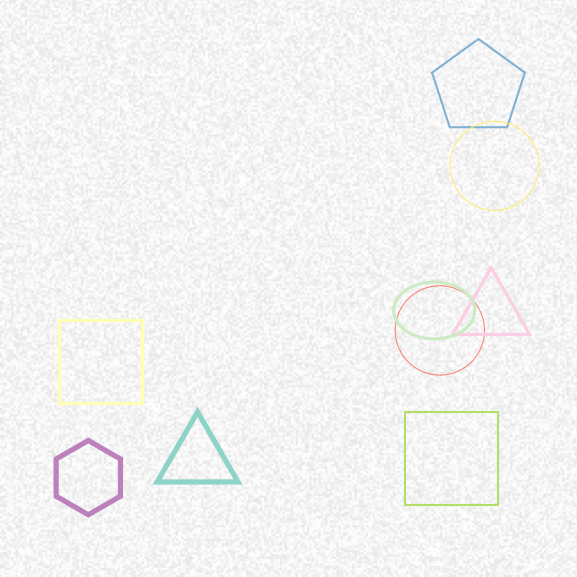[{"shape": "triangle", "thickness": 2.5, "radius": 0.4, "center": [0.342, 0.205]}, {"shape": "square", "thickness": 1.5, "radius": 0.36, "center": [0.174, 0.373]}, {"shape": "circle", "thickness": 0.5, "radius": 0.39, "center": [0.762, 0.427]}, {"shape": "pentagon", "thickness": 1, "radius": 0.42, "center": [0.829, 0.847]}, {"shape": "square", "thickness": 1, "radius": 0.4, "center": [0.782, 0.205]}, {"shape": "triangle", "thickness": 1.5, "radius": 0.38, "center": [0.851, 0.459]}, {"shape": "hexagon", "thickness": 2.5, "radius": 0.32, "center": [0.153, 0.172]}, {"shape": "oval", "thickness": 1.5, "radius": 0.35, "center": [0.752, 0.462]}, {"shape": "circle", "thickness": 0.5, "radius": 0.39, "center": [0.856, 0.712]}]